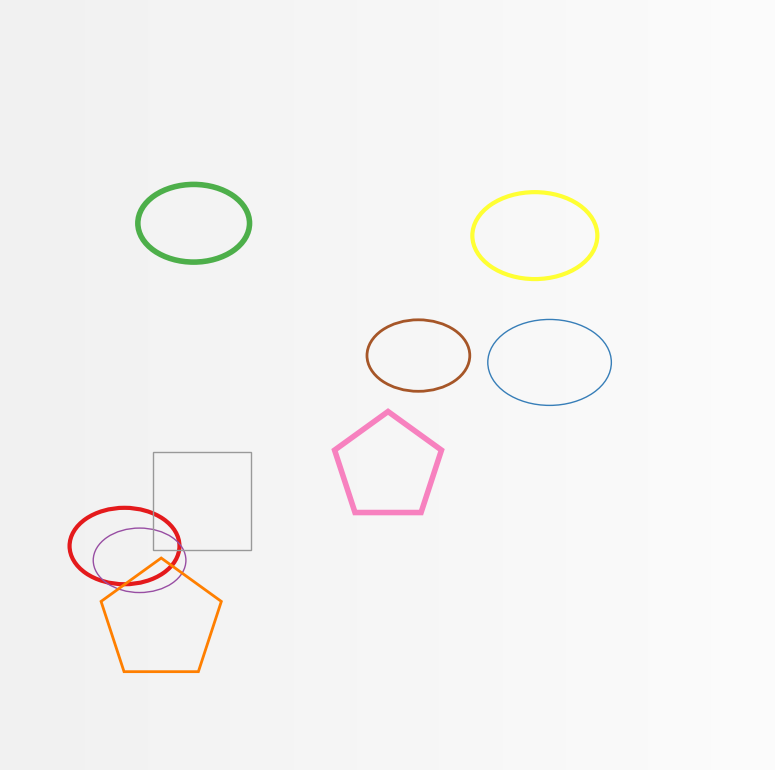[{"shape": "oval", "thickness": 1.5, "radius": 0.35, "center": [0.161, 0.291]}, {"shape": "oval", "thickness": 0.5, "radius": 0.4, "center": [0.709, 0.529]}, {"shape": "oval", "thickness": 2, "radius": 0.36, "center": [0.25, 0.71]}, {"shape": "oval", "thickness": 0.5, "radius": 0.3, "center": [0.18, 0.272]}, {"shape": "pentagon", "thickness": 1, "radius": 0.41, "center": [0.208, 0.194]}, {"shape": "oval", "thickness": 1.5, "radius": 0.4, "center": [0.69, 0.694]}, {"shape": "oval", "thickness": 1, "radius": 0.33, "center": [0.54, 0.538]}, {"shape": "pentagon", "thickness": 2, "radius": 0.36, "center": [0.501, 0.393]}, {"shape": "square", "thickness": 0.5, "radius": 0.32, "center": [0.261, 0.35]}]